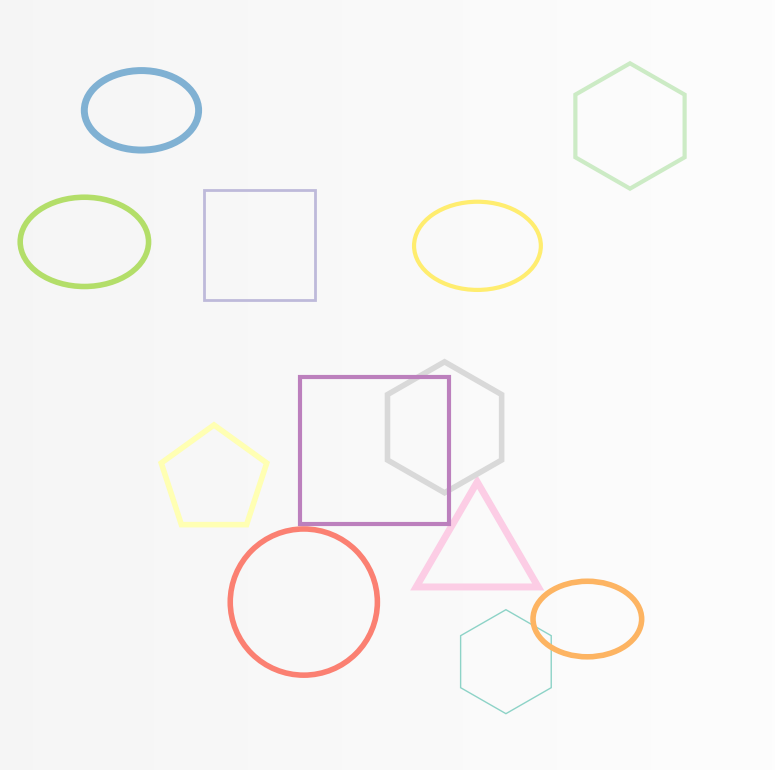[{"shape": "hexagon", "thickness": 0.5, "radius": 0.34, "center": [0.653, 0.141]}, {"shape": "pentagon", "thickness": 2, "radius": 0.36, "center": [0.276, 0.377]}, {"shape": "square", "thickness": 1, "radius": 0.36, "center": [0.335, 0.682]}, {"shape": "circle", "thickness": 2, "radius": 0.47, "center": [0.392, 0.218]}, {"shape": "oval", "thickness": 2.5, "radius": 0.37, "center": [0.183, 0.857]}, {"shape": "oval", "thickness": 2, "radius": 0.35, "center": [0.758, 0.196]}, {"shape": "oval", "thickness": 2, "radius": 0.41, "center": [0.109, 0.686]}, {"shape": "triangle", "thickness": 2.5, "radius": 0.45, "center": [0.616, 0.283]}, {"shape": "hexagon", "thickness": 2, "radius": 0.43, "center": [0.574, 0.445]}, {"shape": "square", "thickness": 1.5, "radius": 0.48, "center": [0.483, 0.415]}, {"shape": "hexagon", "thickness": 1.5, "radius": 0.41, "center": [0.813, 0.836]}, {"shape": "oval", "thickness": 1.5, "radius": 0.41, "center": [0.616, 0.681]}]